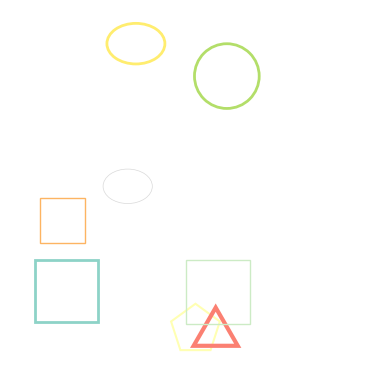[{"shape": "square", "thickness": 2, "radius": 0.41, "center": [0.173, 0.244]}, {"shape": "pentagon", "thickness": 1.5, "radius": 0.33, "center": [0.508, 0.144]}, {"shape": "triangle", "thickness": 3, "radius": 0.33, "center": [0.56, 0.135]}, {"shape": "square", "thickness": 1, "radius": 0.29, "center": [0.161, 0.427]}, {"shape": "circle", "thickness": 2, "radius": 0.42, "center": [0.589, 0.802]}, {"shape": "oval", "thickness": 0.5, "radius": 0.32, "center": [0.332, 0.516]}, {"shape": "square", "thickness": 1, "radius": 0.41, "center": [0.567, 0.242]}, {"shape": "oval", "thickness": 2, "radius": 0.38, "center": [0.353, 0.887]}]